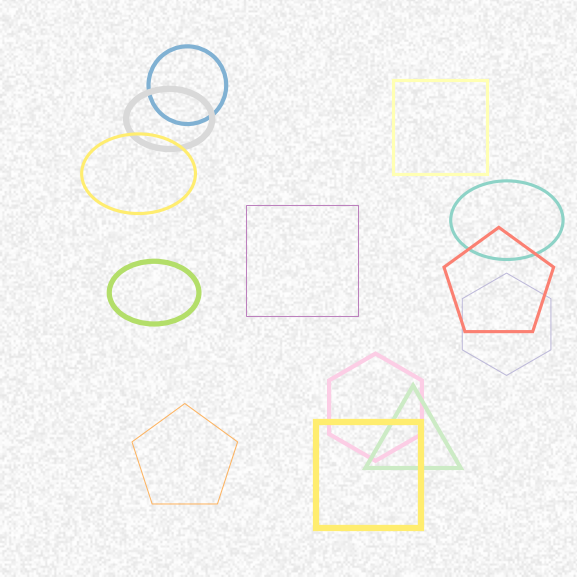[{"shape": "oval", "thickness": 1.5, "radius": 0.49, "center": [0.878, 0.618]}, {"shape": "square", "thickness": 1.5, "radius": 0.41, "center": [0.762, 0.778]}, {"shape": "hexagon", "thickness": 0.5, "radius": 0.44, "center": [0.877, 0.438]}, {"shape": "pentagon", "thickness": 1.5, "radius": 0.5, "center": [0.864, 0.506]}, {"shape": "circle", "thickness": 2, "radius": 0.34, "center": [0.324, 0.852]}, {"shape": "pentagon", "thickness": 0.5, "radius": 0.48, "center": [0.32, 0.204]}, {"shape": "oval", "thickness": 2.5, "radius": 0.39, "center": [0.267, 0.492]}, {"shape": "hexagon", "thickness": 2, "radius": 0.46, "center": [0.65, 0.294]}, {"shape": "oval", "thickness": 3, "radius": 0.37, "center": [0.293, 0.793]}, {"shape": "square", "thickness": 0.5, "radius": 0.48, "center": [0.523, 0.548]}, {"shape": "triangle", "thickness": 2, "radius": 0.48, "center": [0.715, 0.236]}, {"shape": "oval", "thickness": 1.5, "radius": 0.49, "center": [0.24, 0.698]}, {"shape": "square", "thickness": 3, "radius": 0.46, "center": [0.638, 0.177]}]